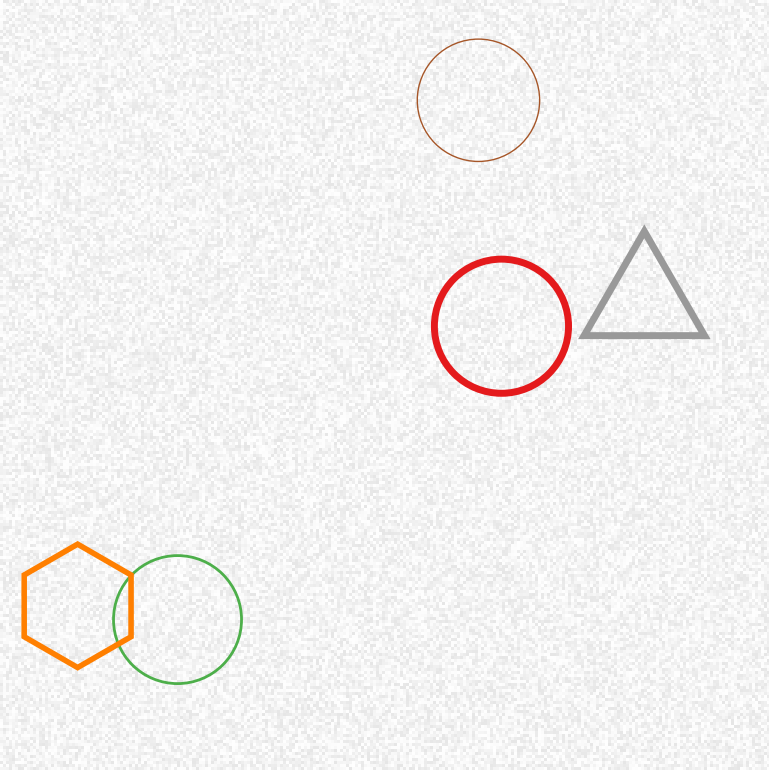[{"shape": "circle", "thickness": 2.5, "radius": 0.44, "center": [0.651, 0.576]}, {"shape": "circle", "thickness": 1, "radius": 0.42, "center": [0.231, 0.195]}, {"shape": "hexagon", "thickness": 2, "radius": 0.4, "center": [0.101, 0.213]}, {"shape": "circle", "thickness": 0.5, "radius": 0.4, "center": [0.621, 0.87]}, {"shape": "triangle", "thickness": 2.5, "radius": 0.45, "center": [0.837, 0.609]}]